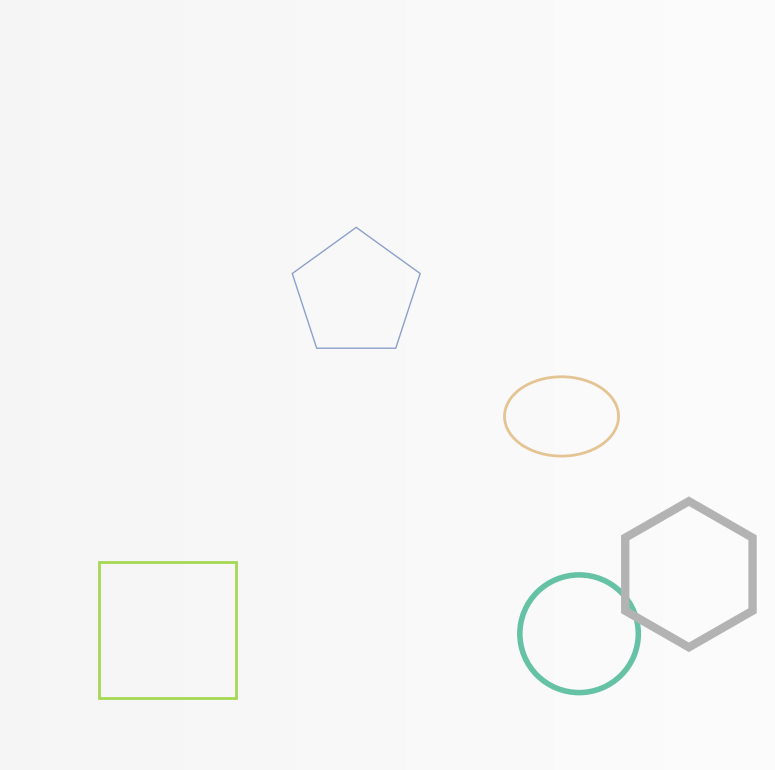[{"shape": "circle", "thickness": 2, "radius": 0.38, "center": [0.747, 0.177]}, {"shape": "pentagon", "thickness": 0.5, "radius": 0.43, "center": [0.46, 0.618]}, {"shape": "square", "thickness": 1, "radius": 0.44, "center": [0.216, 0.181]}, {"shape": "oval", "thickness": 1, "radius": 0.37, "center": [0.725, 0.459]}, {"shape": "hexagon", "thickness": 3, "radius": 0.47, "center": [0.889, 0.254]}]